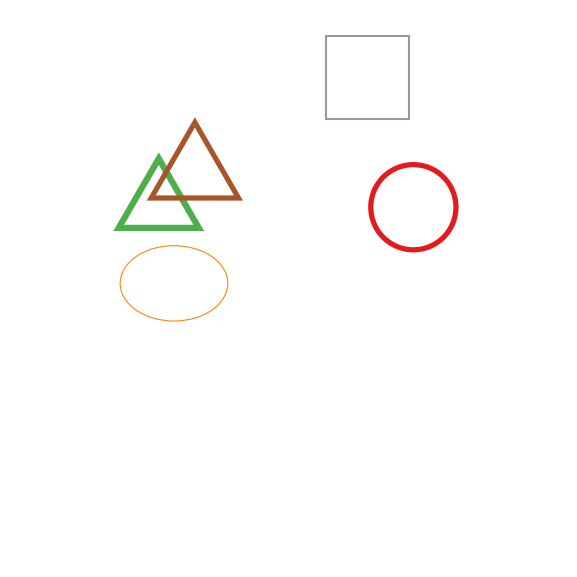[{"shape": "circle", "thickness": 2.5, "radius": 0.37, "center": [0.716, 0.64]}, {"shape": "triangle", "thickness": 3, "radius": 0.4, "center": [0.275, 0.645]}, {"shape": "oval", "thickness": 0.5, "radius": 0.47, "center": [0.301, 0.508]}, {"shape": "triangle", "thickness": 2.5, "radius": 0.44, "center": [0.337, 0.7]}, {"shape": "square", "thickness": 1, "radius": 0.36, "center": [0.636, 0.865]}]